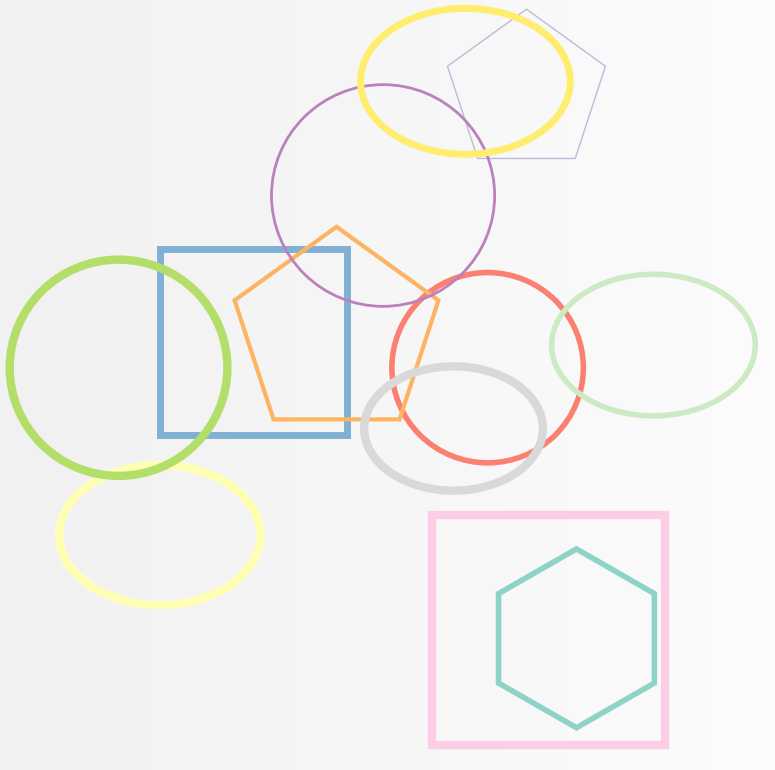[{"shape": "hexagon", "thickness": 2, "radius": 0.58, "center": [0.744, 0.171]}, {"shape": "oval", "thickness": 3, "radius": 0.65, "center": [0.206, 0.305]}, {"shape": "pentagon", "thickness": 0.5, "radius": 0.54, "center": [0.679, 0.881]}, {"shape": "circle", "thickness": 2, "radius": 0.62, "center": [0.629, 0.522]}, {"shape": "square", "thickness": 2.5, "radius": 0.6, "center": [0.327, 0.556]}, {"shape": "pentagon", "thickness": 1.5, "radius": 0.69, "center": [0.434, 0.567]}, {"shape": "circle", "thickness": 3, "radius": 0.7, "center": [0.153, 0.522]}, {"shape": "square", "thickness": 3, "radius": 0.75, "center": [0.708, 0.182]}, {"shape": "oval", "thickness": 3, "radius": 0.58, "center": [0.585, 0.444]}, {"shape": "circle", "thickness": 1, "radius": 0.72, "center": [0.494, 0.746]}, {"shape": "oval", "thickness": 2, "radius": 0.66, "center": [0.843, 0.552]}, {"shape": "oval", "thickness": 2.5, "radius": 0.68, "center": [0.6, 0.894]}]